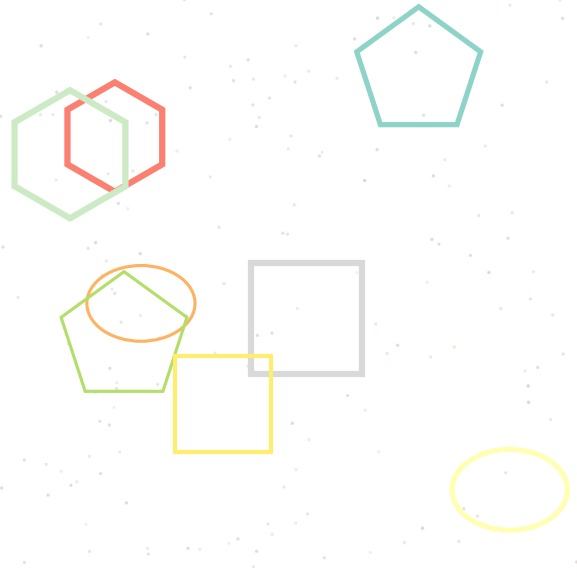[{"shape": "pentagon", "thickness": 2.5, "radius": 0.56, "center": [0.725, 0.875]}, {"shape": "oval", "thickness": 2.5, "radius": 0.5, "center": [0.883, 0.151]}, {"shape": "hexagon", "thickness": 3, "radius": 0.47, "center": [0.199, 0.762]}, {"shape": "oval", "thickness": 1.5, "radius": 0.47, "center": [0.244, 0.474]}, {"shape": "pentagon", "thickness": 1.5, "radius": 0.57, "center": [0.215, 0.414]}, {"shape": "square", "thickness": 3, "radius": 0.48, "center": [0.531, 0.448]}, {"shape": "hexagon", "thickness": 3, "radius": 0.55, "center": [0.121, 0.732]}, {"shape": "square", "thickness": 2, "radius": 0.42, "center": [0.386, 0.299]}]